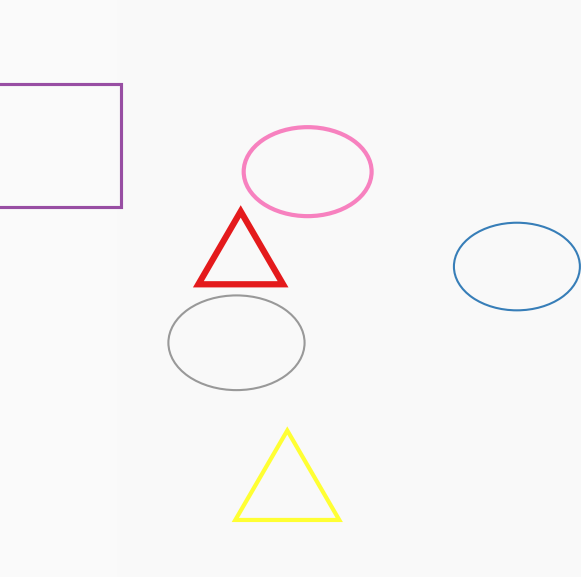[{"shape": "triangle", "thickness": 3, "radius": 0.42, "center": [0.414, 0.549]}, {"shape": "oval", "thickness": 1, "radius": 0.54, "center": [0.889, 0.538]}, {"shape": "square", "thickness": 1.5, "radius": 0.53, "center": [0.102, 0.747]}, {"shape": "triangle", "thickness": 2, "radius": 0.52, "center": [0.494, 0.15]}, {"shape": "oval", "thickness": 2, "radius": 0.55, "center": [0.529, 0.702]}, {"shape": "oval", "thickness": 1, "radius": 0.59, "center": [0.407, 0.406]}]